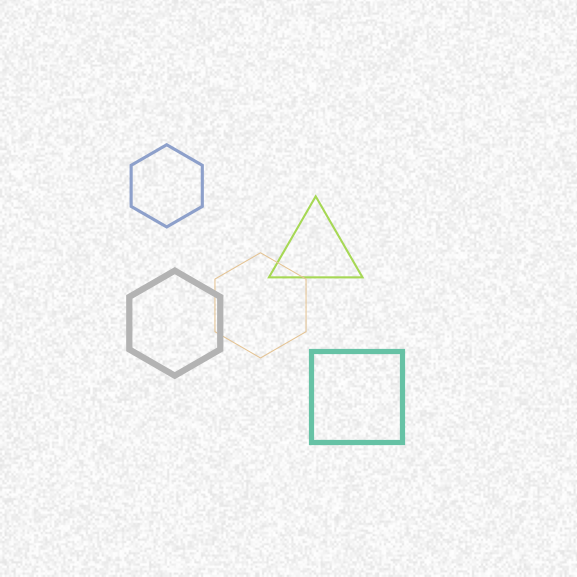[{"shape": "square", "thickness": 2.5, "radius": 0.39, "center": [0.617, 0.312]}, {"shape": "hexagon", "thickness": 1.5, "radius": 0.36, "center": [0.289, 0.677]}, {"shape": "triangle", "thickness": 1, "radius": 0.47, "center": [0.547, 0.566]}, {"shape": "hexagon", "thickness": 0.5, "radius": 0.46, "center": [0.451, 0.47]}, {"shape": "hexagon", "thickness": 3, "radius": 0.45, "center": [0.303, 0.44]}]